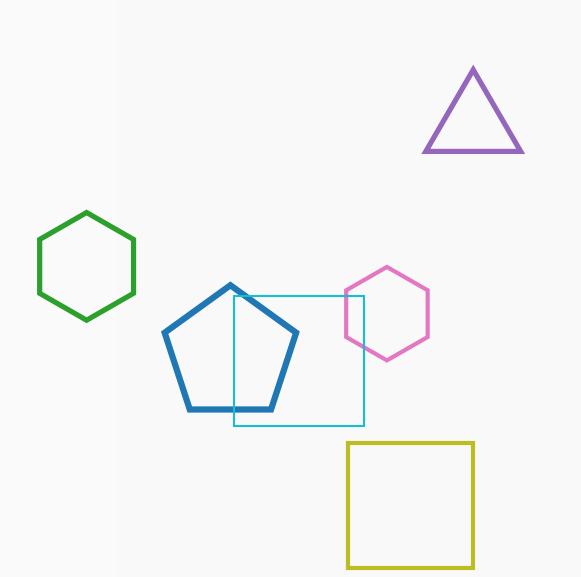[{"shape": "pentagon", "thickness": 3, "radius": 0.59, "center": [0.396, 0.386]}, {"shape": "hexagon", "thickness": 2.5, "radius": 0.47, "center": [0.149, 0.538]}, {"shape": "triangle", "thickness": 2.5, "radius": 0.47, "center": [0.814, 0.784]}, {"shape": "hexagon", "thickness": 2, "radius": 0.4, "center": [0.666, 0.456]}, {"shape": "square", "thickness": 2, "radius": 0.54, "center": [0.706, 0.123]}, {"shape": "square", "thickness": 1, "radius": 0.56, "center": [0.515, 0.374]}]